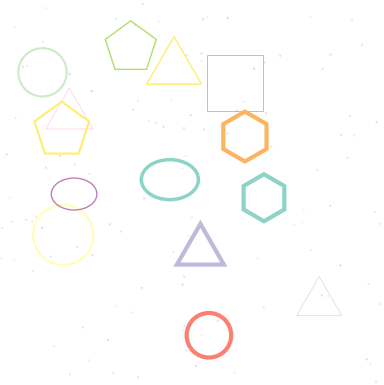[{"shape": "oval", "thickness": 2.5, "radius": 0.37, "center": [0.441, 0.533]}, {"shape": "hexagon", "thickness": 3, "radius": 0.31, "center": [0.686, 0.486]}, {"shape": "circle", "thickness": 1.5, "radius": 0.39, "center": [0.164, 0.39]}, {"shape": "triangle", "thickness": 3, "radius": 0.35, "center": [0.521, 0.348]}, {"shape": "circle", "thickness": 3, "radius": 0.29, "center": [0.543, 0.129]}, {"shape": "square", "thickness": 0.5, "radius": 0.36, "center": [0.61, 0.786]}, {"shape": "hexagon", "thickness": 3, "radius": 0.32, "center": [0.636, 0.645]}, {"shape": "pentagon", "thickness": 1, "radius": 0.35, "center": [0.34, 0.876]}, {"shape": "triangle", "thickness": 0.5, "radius": 0.35, "center": [0.18, 0.701]}, {"shape": "triangle", "thickness": 0.5, "radius": 0.34, "center": [0.829, 0.214]}, {"shape": "oval", "thickness": 1, "radius": 0.3, "center": [0.192, 0.496]}, {"shape": "circle", "thickness": 1.5, "radius": 0.31, "center": [0.11, 0.812]}, {"shape": "triangle", "thickness": 1, "radius": 0.41, "center": [0.452, 0.823]}, {"shape": "pentagon", "thickness": 1.5, "radius": 0.37, "center": [0.16, 0.661]}]